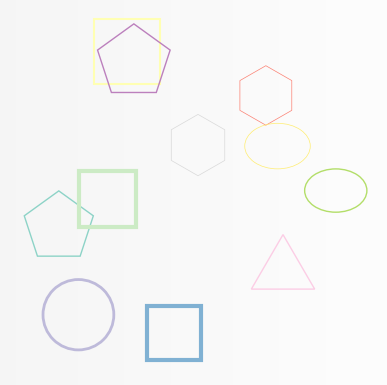[{"shape": "pentagon", "thickness": 1, "radius": 0.47, "center": [0.152, 0.41]}, {"shape": "square", "thickness": 1.5, "radius": 0.42, "center": [0.328, 0.866]}, {"shape": "circle", "thickness": 2, "radius": 0.46, "center": [0.202, 0.183]}, {"shape": "hexagon", "thickness": 0.5, "radius": 0.39, "center": [0.686, 0.752]}, {"shape": "square", "thickness": 3, "radius": 0.35, "center": [0.448, 0.134]}, {"shape": "oval", "thickness": 1, "radius": 0.4, "center": [0.866, 0.505]}, {"shape": "triangle", "thickness": 1, "radius": 0.47, "center": [0.73, 0.296]}, {"shape": "hexagon", "thickness": 0.5, "radius": 0.4, "center": [0.511, 0.623]}, {"shape": "pentagon", "thickness": 1, "radius": 0.49, "center": [0.345, 0.839]}, {"shape": "square", "thickness": 3, "radius": 0.37, "center": [0.278, 0.483]}, {"shape": "oval", "thickness": 0.5, "radius": 0.42, "center": [0.716, 0.621]}]